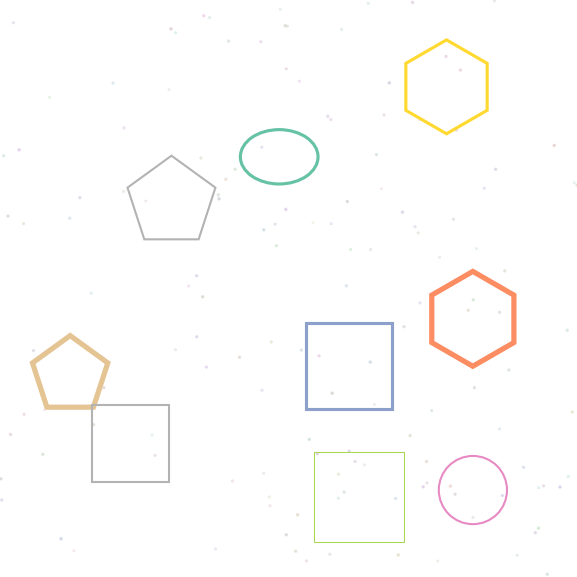[{"shape": "oval", "thickness": 1.5, "radius": 0.34, "center": [0.483, 0.728]}, {"shape": "hexagon", "thickness": 2.5, "radius": 0.41, "center": [0.819, 0.447]}, {"shape": "square", "thickness": 1.5, "radius": 0.37, "center": [0.604, 0.365]}, {"shape": "circle", "thickness": 1, "radius": 0.3, "center": [0.819, 0.151]}, {"shape": "square", "thickness": 0.5, "radius": 0.39, "center": [0.622, 0.139]}, {"shape": "hexagon", "thickness": 1.5, "radius": 0.41, "center": [0.773, 0.849]}, {"shape": "pentagon", "thickness": 2.5, "radius": 0.34, "center": [0.121, 0.349]}, {"shape": "square", "thickness": 1, "radius": 0.33, "center": [0.226, 0.231]}, {"shape": "pentagon", "thickness": 1, "radius": 0.4, "center": [0.297, 0.649]}]